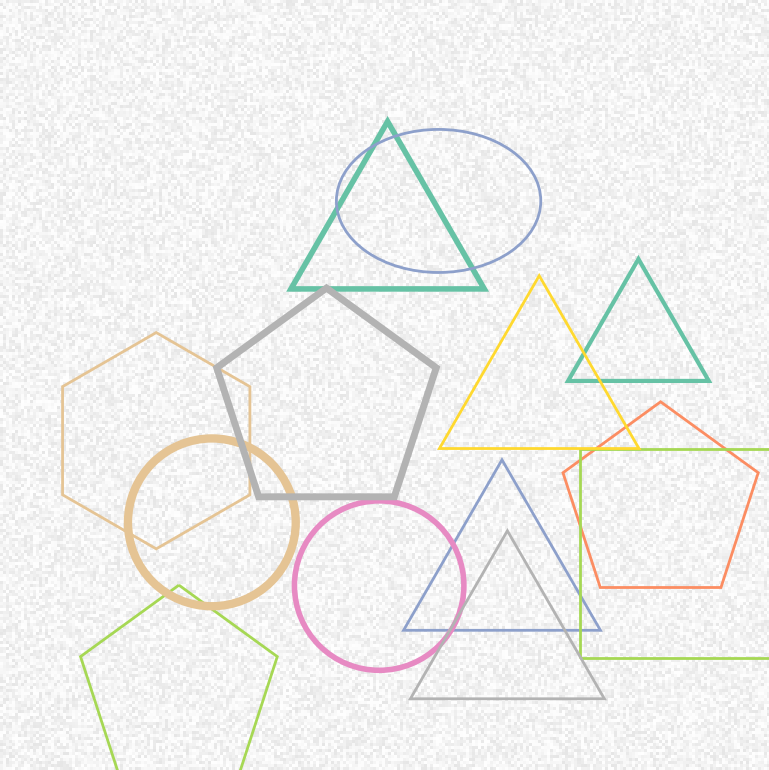[{"shape": "triangle", "thickness": 2, "radius": 0.72, "center": [0.503, 0.697]}, {"shape": "triangle", "thickness": 1.5, "radius": 0.53, "center": [0.829, 0.558]}, {"shape": "pentagon", "thickness": 1, "radius": 0.67, "center": [0.858, 0.345]}, {"shape": "oval", "thickness": 1, "radius": 0.66, "center": [0.57, 0.739]}, {"shape": "triangle", "thickness": 1, "radius": 0.74, "center": [0.652, 0.255]}, {"shape": "circle", "thickness": 2, "radius": 0.55, "center": [0.492, 0.239]}, {"shape": "square", "thickness": 1, "radius": 0.68, "center": [0.89, 0.281]}, {"shape": "pentagon", "thickness": 1, "radius": 0.67, "center": [0.232, 0.106]}, {"shape": "triangle", "thickness": 1, "radius": 0.75, "center": [0.7, 0.492]}, {"shape": "hexagon", "thickness": 1, "radius": 0.7, "center": [0.203, 0.428]}, {"shape": "circle", "thickness": 3, "radius": 0.54, "center": [0.275, 0.322]}, {"shape": "pentagon", "thickness": 2.5, "radius": 0.75, "center": [0.424, 0.476]}, {"shape": "triangle", "thickness": 1, "radius": 0.73, "center": [0.659, 0.165]}]